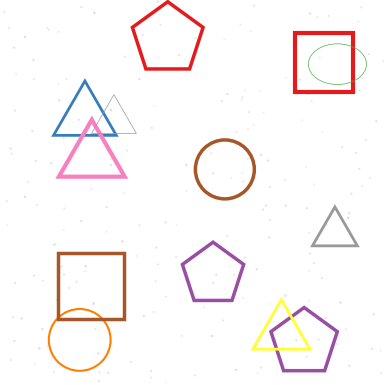[{"shape": "square", "thickness": 3, "radius": 0.38, "center": [0.841, 0.837]}, {"shape": "pentagon", "thickness": 2.5, "radius": 0.48, "center": [0.436, 0.899]}, {"shape": "triangle", "thickness": 2, "radius": 0.47, "center": [0.221, 0.696]}, {"shape": "oval", "thickness": 0.5, "radius": 0.38, "center": [0.876, 0.833]}, {"shape": "pentagon", "thickness": 2.5, "radius": 0.42, "center": [0.553, 0.287]}, {"shape": "pentagon", "thickness": 2.5, "radius": 0.45, "center": [0.79, 0.111]}, {"shape": "circle", "thickness": 1.5, "radius": 0.4, "center": [0.207, 0.117]}, {"shape": "triangle", "thickness": 2, "radius": 0.43, "center": [0.731, 0.136]}, {"shape": "square", "thickness": 2.5, "radius": 0.43, "center": [0.236, 0.257]}, {"shape": "circle", "thickness": 2.5, "radius": 0.38, "center": [0.584, 0.56]}, {"shape": "triangle", "thickness": 3, "radius": 0.49, "center": [0.238, 0.59]}, {"shape": "triangle", "thickness": 2, "radius": 0.34, "center": [0.87, 0.395]}, {"shape": "triangle", "thickness": 0.5, "radius": 0.34, "center": [0.296, 0.687]}]